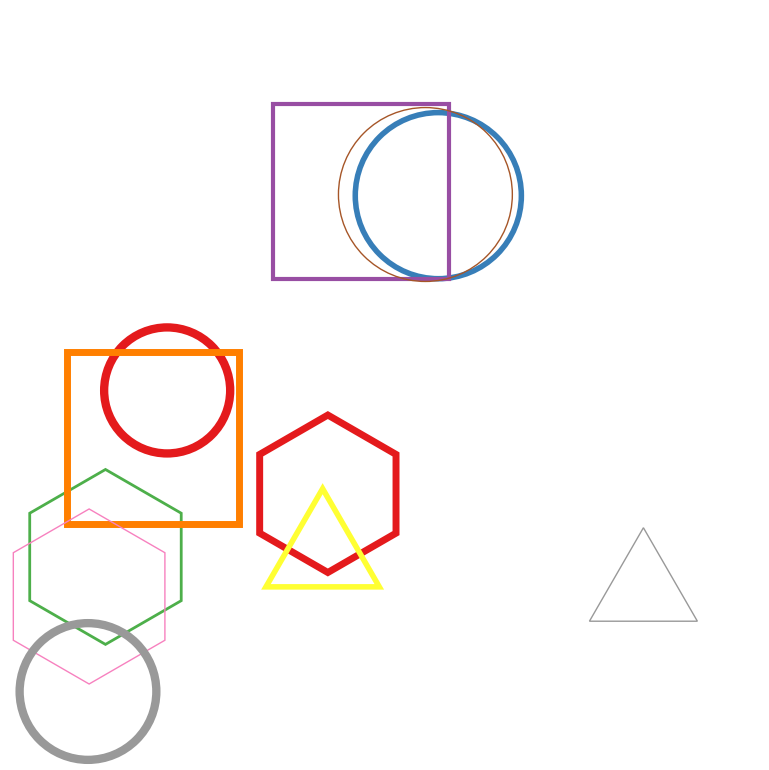[{"shape": "hexagon", "thickness": 2.5, "radius": 0.51, "center": [0.426, 0.359]}, {"shape": "circle", "thickness": 3, "radius": 0.41, "center": [0.217, 0.493]}, {"shape": "circle", "thickness": 2, "radius": 0.54, "center": [0.569, 0.746]}, {"shape": "hexagon", "thickness": 1, "radius": 0.57, "center": [0.137, 0.277]}, {"shape": "square", "thickness": 1.5, "radius": 0.57, "center": [0.469, 0.752]}, {"shape": "square", "thickness": 2.5, "radius": 0.56, "center": [0.199, 0.431]}, {"shape": "triangle", "thickness": 2, "radius": 0.42, "center": [0.419, 0.28]}, {"shape": "circle", "thickness": 0.5, "radius": 0.56, "center": [0.552, 0.747]}, {"shape": "hexagon", "thickness": 0.5, "radius": 0.57, "center": [0.116, 0.225]}, {"shape": "circle", "thickness": 3, "radius": 0.44, "center": [0.114, 0.102]}, {"shape": "triangle", "thickness": 0.5, "radius": 0.4, "center": [0.836, 0.234]}]